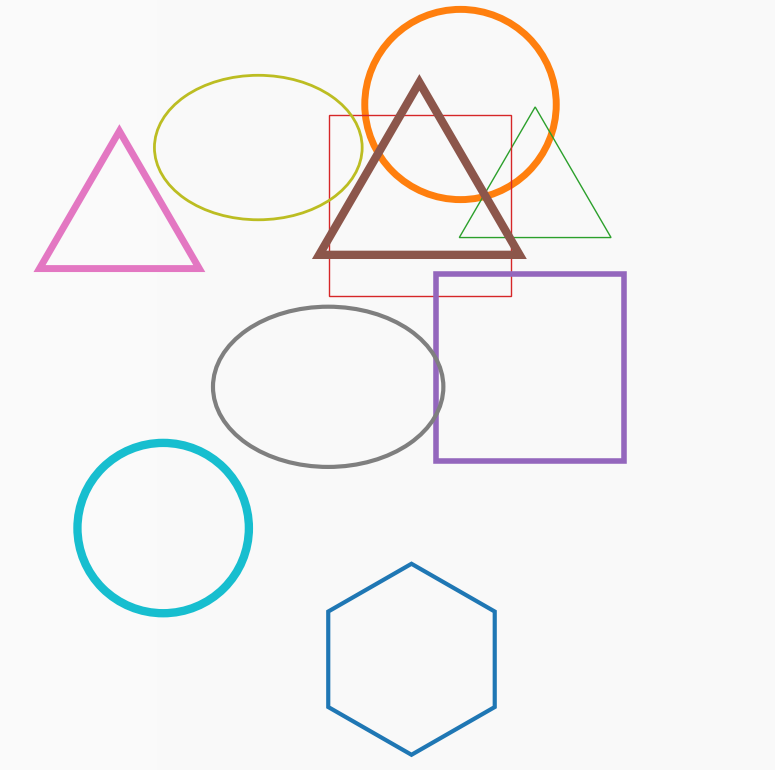[{"shape": "hexagon", "thickness": 1.5, "radius": 0.62, "center": [0.531, 0.144]}, {"shape": "circle", "thickness": 2.5, "radius": 0.62, "center": [0.594, 0.864]}, {"shape": "triangle", "thickness": 0.5, "radius": 0.57, "center": [0.691, 0.748]}, {"shape": "square", "thickness": 0.5, "radius": 0.59, "center": [0.542, 0.733]}, {"shape": "square", "thickness": 2, "radius": 0.61, "center": [0.684, 0.522]}, {"shape": "triangle", "thickness": 3, "radius": 0.75, "center": [0.541, 0.744]}, {"shape": "triangle", "thickness": 2.5, "radius": 0.6, "center": [0.154, 0.711]}, {"shape": "oval", "thickness": 1.5, "radius": 0.74, "center": [0.423, 0.498]}, {"shape": "oval", "thickness": 1, "radius": 0.67, "center": [0.333, 0.808]}, {"shape": "circle", "thickness": 3, "radius": 0.55, "center": [0.211, 0.314]}]